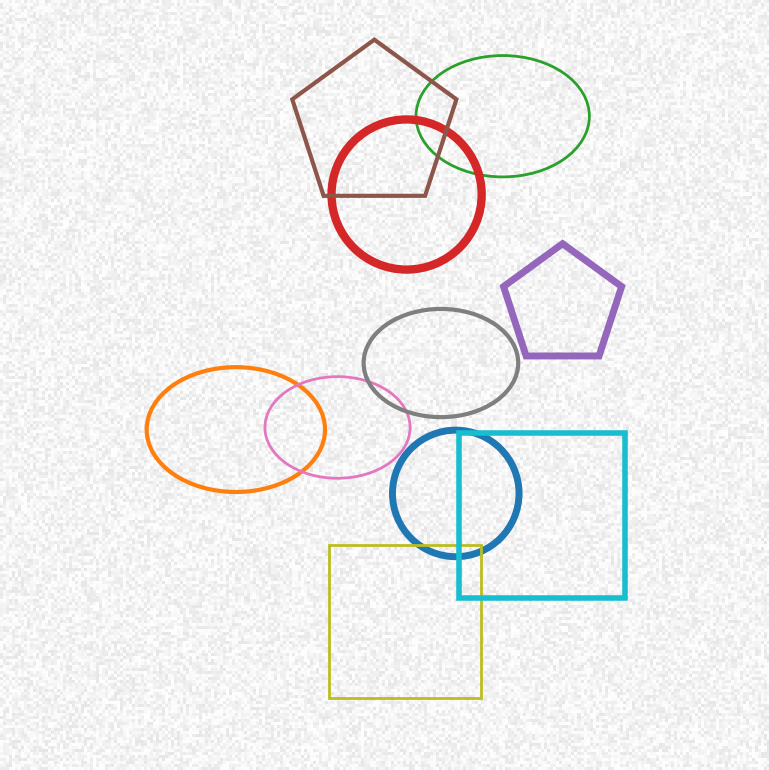[{"shape": "circle", "thickness": 2.5, "radius": 0.41, "center": [0.592, 0.359]}, {"shape": "oval", "thickness": 1.5, "radius": 0.58, "center": [0.306, 0.442]}, {"shape": "oval", "thickness": 1, "radius": 0.56, "center": [0.653, 0.849]}, {"shape": "circle", "thickness": 3, "radius": 0.49, "center": [0.528, 0.747]}, {"shape": "pentagon", "thickness": 2.5, "radius": 0.4, "center": [0.731, 0.603]}, {"shape": "pentagon", "thickness": 1.5, "radius": 0.56, "center": [0.486, 0.836]}, {"shape": "oval", "thickness": 1, "radius": 0.47, "center": [0.438, 0.445]}, {"shape": "oval", "thickness": 1.5, "radius": 0.5, "center": [0.573, 0.529]}, {"shape": "square", "thickness": 1, "radius": 0.49, "center": [0.526, 0.193]}, {"shape": "square", "thickness": 2, "radius": 0.54, "center": [0.704, 0.33]}]